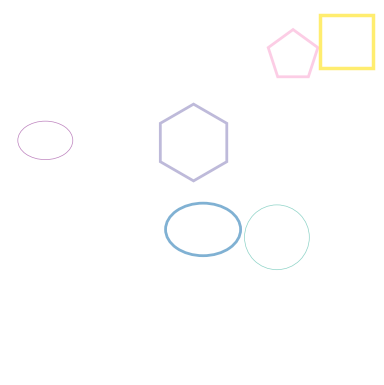[{"shape": "circle", "thickness": 0.5, "radius": 0.42, "center": [0.719, 0.384]}, {"shape": "hexagon", "thickness": 2, "radius": 0.5, "center": [0.503, 0.63]}, {"shape": "oval", "thickness": 2, "radius": 0.49, "center": [0.527, 0.404]}, {"shape": "pentagon", "thickness": 2, "radius": 0.34, "center": [0.761, 0.855]}, {"shape": "oval", "thickness": 0.5, "radius": 0.36, "center": [0.118, 0.635]}, {"shape": "square", "thickness": 2.5, "radius": 0.34, "center": [0.9, 0.893]}]